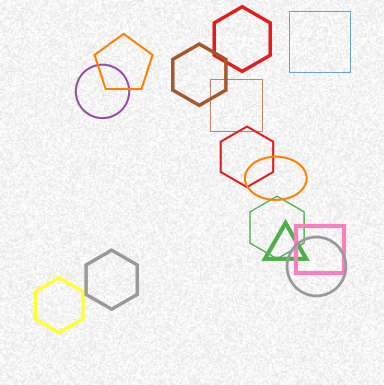[{"shape": "hexagon", "thickness": 1.5, "radius": 0.39, "center": [0.641, 0.593]}, {"shape": "hexagon", "thickness": 2.5, "radius": 0.42, "center": [0.629, 0.899]}, {"shape": "square", "thickness": 0.5, "radius": 0.4, "center": [0.831, 0.892]}, {"shape": "triangle", "thickness": 3, "radius": 0.31, "center": [0.742, 0.359]}, {"shape": "hexagon", "thickness": 1, "radius": 0.41, "center": [0.72, 0.409]}, {"shape": "circle", "thickness": 1.5, "radius": 0.35, "center": [0.266, 0.763]}, {"shape": "pentagon", "thickness": 1.5, "radius": 0.4, "center": [0.321, 0.833]}, {"shape": "oval", "thickness": 1.5, "radius": 0.4, "center": [0.716, 0.537]}, {"shape": "hexagon", "thickness": 2.5, "radius": 0.36, "center": [0.154, 0.207]}, {"shape": "hexagon", "thickness": 2.5, "radius": 0.4, "center": [0.518, 0.806]}, {"shape": "square", "thickness": 0.5, "radius": 0.33, "center": [0.613, 0.727]}, {"shape": "square", "thickness": 3, "radius": 0.31, "center": [0.831, 0.352]}, {"shape": "hexagon", "thickness": 2.5, "radius": 0.38, "center": [0.29, 0.274]}, {"shape": "circle", "thickness": 2, "radius": 0.38, "center": [0.822, 0.308]}]